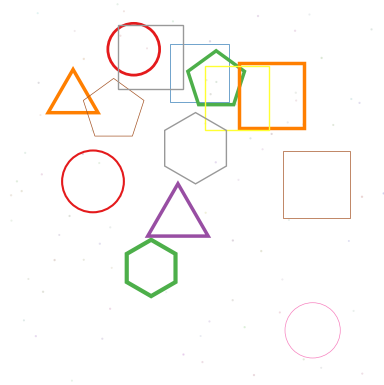[{"shape": "circle", "thickness": 1.5, "radius": 0.4, "center": [0.242, 0.529]}, {"shape": "circle", "thickness": 2, "radius": 0.34, "center": [0.347, 0.872]}, {"shape": "square", "thickness": 0.5, "radius": 0.38, "center": [0.518, 0.811]}, {"shape": "pentagon", "thickness": 2.5, "radius": 0.39, "center": [0.561, 0.791]}, {"shape": "hexagon", "thickness": 3, "radius": 0.37, "center": [0.393, 0.304]}, {"shape": "triangle", "thickness": 2.5, "radius": 0.45, "center": [0.462, 0.432]}, {"shape": "triangle", "thickness": 2.5, "radius": 0.37, "center": [0.19, 0.745]}, {"shape": "square", "thickness": 2.5, "radius": 0.42, "center": [0.705, 0.752]}, {"shape": "square", "thickness": 1, "radius": 0.42, "center": [0.615, 0.746]}, {"shape": "pentagon", "thickness": 0.5, "radius": 0.41, "center": [0.295, 0.714]}, {"shape": "square", "thickness": 0.5, "radius": 0.43, "center": [0.822, 0.521]}, {"shape": "circle", "thickness": 0.5, "radius": 0.36, "center": [0.812, 0.142]}, {"shape": "hexagon", "thickness": 1, "radius": 0.46, "center": [0.508, 0.615]}, {"shape": "square", "thickness": 1, "radius": 0.42, "center": [0.391, 0.852]}]